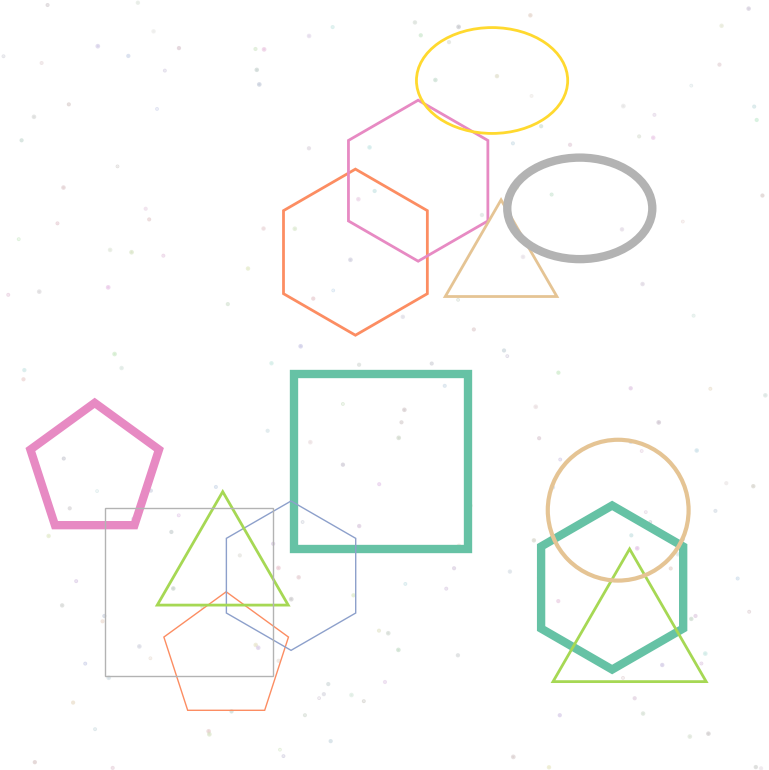[{"shape": "hexagon", "thickness": 3, "radius": 0.53, "center": [0.795, 0.237]}, {"shape": "square", "thickness": 3, "radius": 0.57, "center": [0.495, 0.401]}, {"shape": "pentagon", "thickness": 0.5, "radius": 0.43, "center": [0.294, 0.146]}, {"shape": "hexagon", "thickness": 1, "radius": 0.54, "center": [0.462, 0.673]}, {"shape": "hexagon", "thickness": 0.5, "radius": 0.48, "center": [0.378, 0.252]}, {"shape": "hexagon", "thickness": 1, "radius": 0.52, "center": [0.543, 0.765]}, {"shape": "pentagon", "thickness": 3, "radius": 0.44, "center": [0.123, 0.389]}, {"shape": "triangle", "thickness": 1, "radius": 0.49, "center": [0.289, 0.263]}, {"shape": "triangle", "thickness": 1, "radius": 0.57, "center": [0.818, 0.172]}, {"shape": "oval", "thickness": 1, "radius": 0.49, "center": [0.639, 0.895]}, {"shape": "circle", "thickness": 1.5, "radius": 0.46, "center": [0.803, 0.337]}, {"shape": "triangle", "thickness": 1, "radius": 0.42, "center": [0.651, 0.657]}, {"shape": "oval", "thickness": 3, "radius": 0.47, "center": [0.753, 0.729]}, {"shape": "square", "thickness": 0.5, "radius": 0.55, "center": [0.246, 0.231]}]